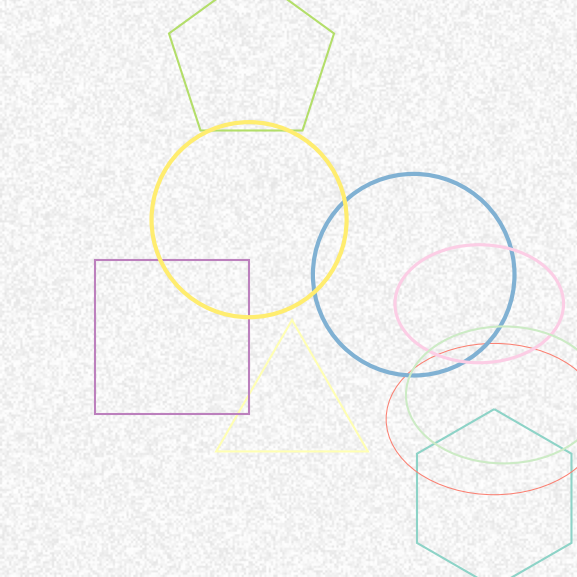[{"shape": "hexagon", "thickness": 1, "radius": 0.77, "center": [0.856, 0.136]}, {"shape": "triangle", "thickness": 1, "radius": 0.76, "center": [0.506, 0.293]}, {"shape": "oval", "thickness": 0.5, "radius": 0.94, "center": [0.856, 0.273]}, {"shape": "circle", "thickness": 2, "radius": 0.87, "center": [0.716, 0.523]}, {"shape": "pentagon", "thickness": 1, "radius": 0.75, "center": [0.435, 0.895]}, {"shape": "oval", "thickness": 1.5, "radius": 0.73, "center": [0.83, 0.473]}, {"shape": "square", "thickness": 1, "radius": 0.67, "center": [0.298, 0.416]}, {"shape": "oval", "thickness": 1, "radius": 0.85, "center": [0.872, 0.315]}, {"shape": "circle", "thickness": 2, "radius": 0.84, "center": [0.431, 0.619]}]